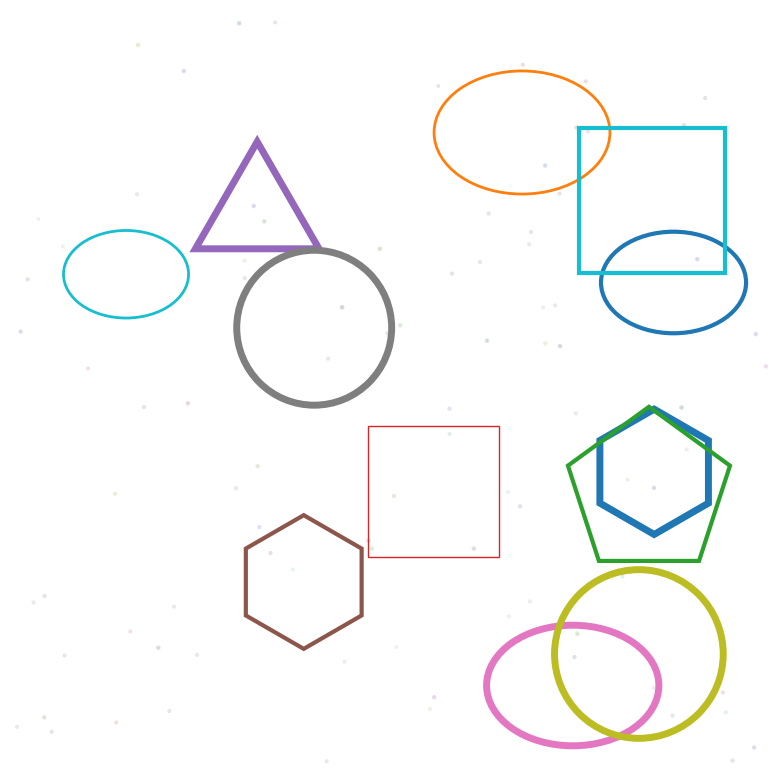[{"shape": "oval", "thickness": 1.5, "radius": 0.47, "center": [0.875, 0.633]}, {"shape": "hexagon", "thickness": 2.5, "radius": 0.41, "center": [0.85, 0.387]}, {"shape": "oval", "thickness": 1, "radius": 0.57, "center": [0.678, 0.828]}, {"shape": "pentagon", "thickness": 1.5, "radius": 0.55, "center": [0.843, 0.361]}, {"shape": "square", "thickness": 0.5, "radius": 0.43, "center": [0.563, 0.362]}, {"shape": "triangle", "thickness": 2.5, "radius": 0.46, "center": [0.334, 0.723]}, {"shape": "hexagon", "thickness": 1.5, "radius": 0.43, "center": [0.394, 0.244]}, {"shape": "oval", "thickness": 2.5, "radius": 0.56, "center": [0.744, 0.11]}, {"shape": "circle", "thickness": 2.5, "radius": 0.5, "center": [0.408, 0.574]}, {"shape": "circle", "thickness": 2.5, "radius": 0.55, "center": [0.83, 0.151]}, {"shape": "square", "thickness": 1.5, "radius": 0.47, "center": [0.847, 0.74]}, {"shape": "oval", "thickness": 1, "radius": 0.41, "center": [0.164, 0.644]}]